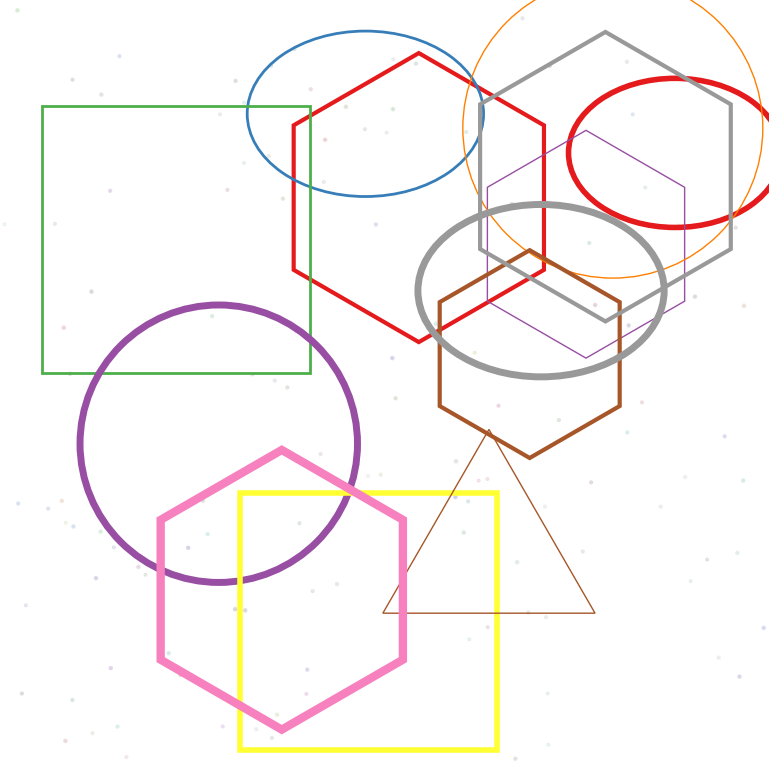[{"shape": "hexagon", "thickness": 1.5, "radius": 0.94, "center": [0.544, 0.743]}, {"shape": "oval", "thickness": 2, "radius": 0.69, "center": [0.877, 0.801]}, {"shape": "oval", "thickness": 1, "radius": 0.77, "center": [0.475, 0.852]}, {"shape": "square", "thickness": 1, "radius": 0.87, "center": [0.229, 0.689]}, {"shape": "hexagon", "thickness": 0.5, "radius": 0.74, "center": [0.761, 0.683]}, {"shape": "circle", "thickness": 2.5, "radius": 0.9, "center": [0.284, 0.424]}, {"shape": "circle", "thickness": 0.5, "radius": 0.97, "center": [0.796, 0.834]}, {"shape": "square", "thickness": 2, "radius": 0.83, "center": [0.479, 0.193]}, {"shape": "hexagon", "thickness": 1.5, "radius": 0.67, "center": [0.688, 0.54]}, {"shape": "triangle", "thickness": 0.5, "radius": 0.8, "center": [0.635, 0.283]}, {"shape": "hexagon", "thickness": 3, "radius": 0.91, "center": [0.366, 0.234]}, {"shape": "hexagon", "thickness": 1.5, "radius": 0.94, "center": [0.786, 0.771]}, {"shape": "oval", "thickness": 2.5, "radius": 0.8, "center": [0.703, 0.623]}]